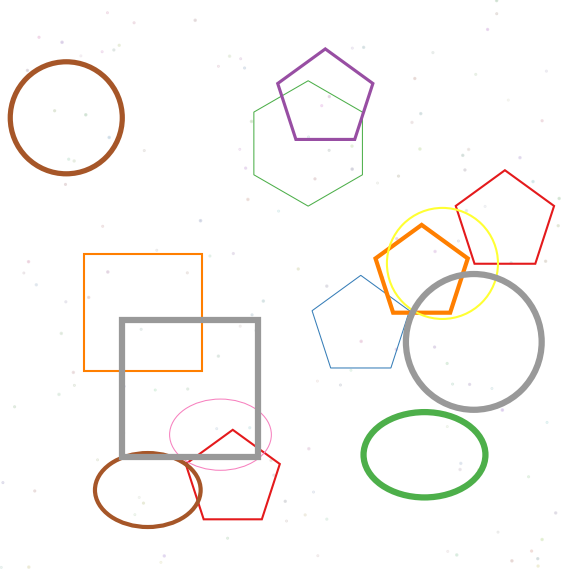[{"shape": "pentagon", "thickness": 1, "radius": 0.43, "center": [0.403, 0.169]}, {"shape": "pentagon", "thickness": 1, "radius": 0.45, "center": [0.874, 0.615]}, {"shape": "pentagon", "thickness": 0.5, "radius": 0.44, "center": [0.625, 0.434]}, {"shape": "oval", "thickness": 3, "radius": 0.53, "center": [0.735, 0.212]}, {"shape": "hexagon", "thickness": 0.5, "radius": 0.54, "center": [0.534, 0.751]}, {"shape": "pentagon", "thickness": 1.5, "radius": 0.43, "center": [0.563, 0.828]}, {"shape": "pentagon", "thickness": 2, "radius": 0.42, "center": [0.73, 0.526]}, {"shape": "square", "thickness": 1, "radius": 0.51, "center": [0.248, 0.458]}, {"shape": "circle", "thickness": 1, "radius": 0.48, "center": [0.766, 0.543]}, {"shape": "circle", "thickness": 2.5, "radius": 0.48, "center": [0.115, 0.795]}, {"shape": "oval", "thickness": 2, "radius": 0.46, "center": [0.256, 0.151]}, {"shape": "oval", "thickness": 0.5, "radius": 0.44, "center": [0.382, 0.246]}, {"shape": "square", "thickness": 3, "radius": 0.59, "center": [0.329, 0.326]}, {"shape": "circle", "thickness": 3, "radius": 0.59, "center": [0.82, 0.407]}]